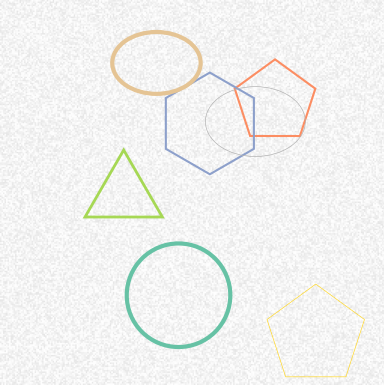[{"shape": "circle", "thickness": 3, "radius": 0.67, "center": [0.464, 0.233]}, {"shape": "pentagon", "thickness": 1.5, "radius": 0.55, "center": [0.714, 0.736]}, {"shape": "hexagon", "thickness": 1.5, "radius": 0.66, "center": [0.545, 0.679]}, {"shape": "triangle", "thickness": 2, "radius": 0.58, "center": [0.321, 0.494]}, {"shape": "pentagon", "thickness": 0.5, "radius": 0.67, "center": [0.82, 0.129]}, {"shape": "oval", "thickness": 3, "radius": 0.57, "center": [0.406, 0.837]}, {"shape": "oval", "thickness": 0.5, "radius": 0.65, "center": [0.663, 0.684]}]